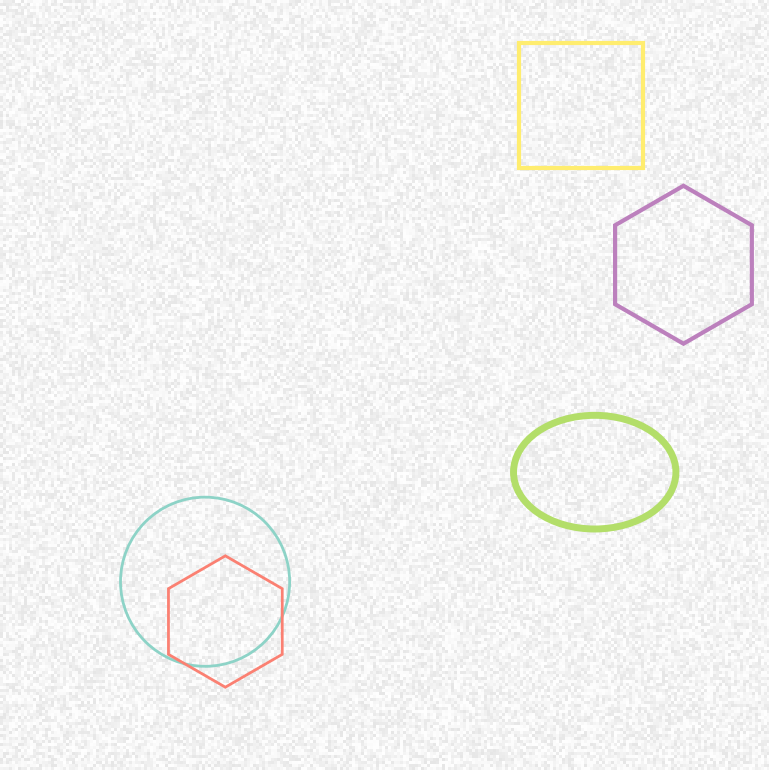[{"shape": "circle", "thickness": 1, "radius": 0.55, "center": [0.266, 0.244]}, {"shape": "hexagon", "thickness": 1, "radius": 0.43, "center": [0.293, 0.193]}, {"shape": "oval", "thickness": 2.5, "radius": 0.53, "center": [0.772, 0.387]}, {"shape": "hexagon", "thickness": 1.5, "radius": 0.51, "center": [0.888, 0.656]}, {"shape": "square", "thickness": 1.5, "radius": 0.4, "center": [0.755, 0.863]}]